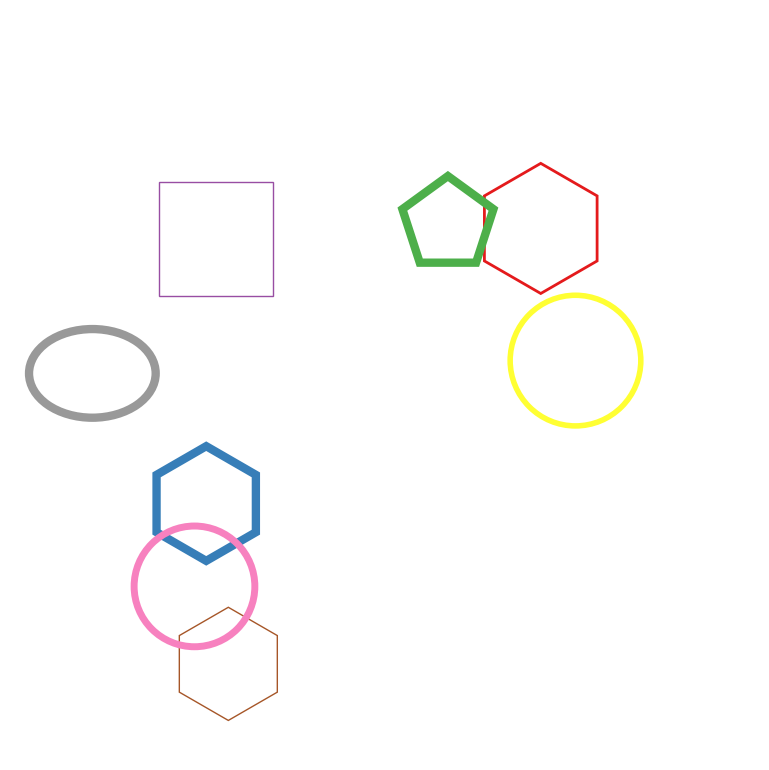[{"shape": "hexagon", "thickness": 1, "radius": 0.42, "center": [0.702, 0.703]}, {"shape": "hexagon", "thickness": 3, "radius": 0.37, "center": [0.268, 0.346]}, {"shape": "pentagon", "thickness": 3, "radius": 0.31, "center": [0.582, 0.709]}, {"shape": "square", "thickness": 0.5, "radius": 0.37, "center": [0.281, 0.69]}, {"shape": "circle", "thickness": 2, "radius": 0.42, "center": [0.747, 0.532]}, {"shape": "hexagon", "thickness": 0.5, "radius": 0.37, "center": [0.297, 0.138]}, {"shape": "circle", "thickness": 2.5, "radius": 0.39, "center": [0.253, 0.238]}, {"shape": "oval", "thickness": 3, "radius": 0.41, "center": [0.12, 0.515]}]